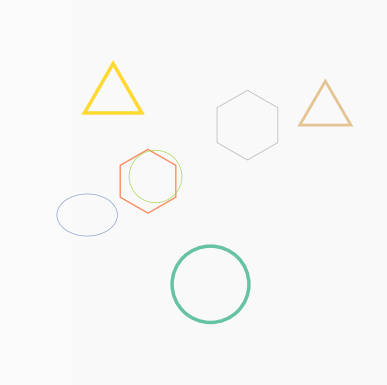[{"shape": "circle", "thickness": 2.5, "radius": 0.5, "center": [0.543, 0.262]}, {"shape": "hexagon", "thickness": 1, "radius": 0.41, "center": [0.382, 0.529]}, {"shape": "oval", "thickness": 0.5, "radius": 0.39, "center": [0.225, 0.442]}, {"shape": "circle", "thickness": 0.5, "radius": 0.34, "center": [0.401, 0.542]}, {"shape": "triangle", "thickness": 2.5, "radius": 0.43, "center": [0.292, 0.749]}, {"shape": "triangle", "thickness": 2, "radius": 0.38, "center": [0.84, 0.713]}, {"shape": "hexagon", "thickness": 0.5, "radius": 0.45, "center": [0.639, 0.675]}]